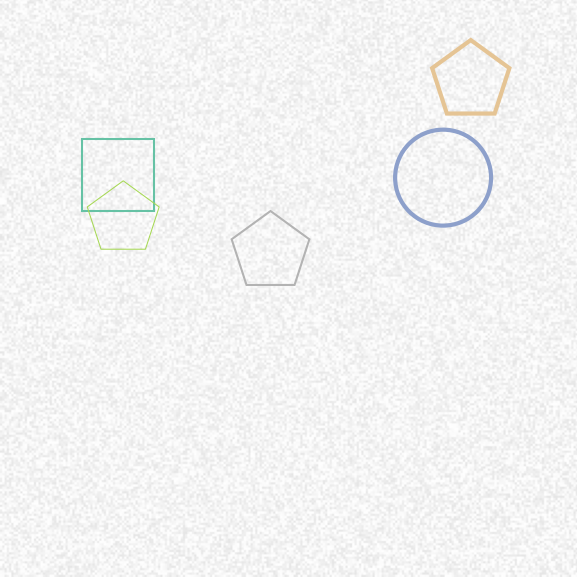[{"shape": "square", "thickness": 1, "radius": 0.31, "center": [0.205, 0.695]}, {"shape": "circle", "thickness": 2, "radius": 0.42, "center": [0.767, 0.692]}, {"shape": "pentagon", "thickness": 0.5, "radius": 0.33, "center": [0.213, 0.621]}, {"shape": "pentagon", "thickness": 2, "radius": 0.35, "center": [0.815, 0.859]}, {"shape": "pentagon", "thickness": 1, "radius": 0.35, "center": [0.468, 0.563]}]